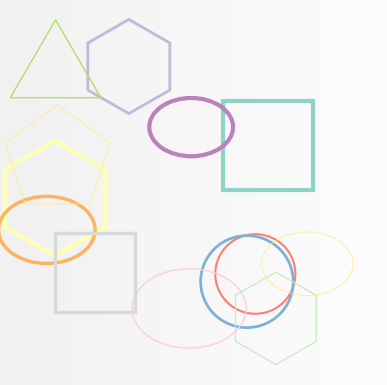[{"shape": "square", "thickness": 3, "radius": 0.58, "center": [0.692, 0.621]}, {"shape": "hexagon", "thickness": 3, "radius": 0.75, "center": [0.142, 0.485]}, {"shape": "hexagon", "thickness": 2, "radius": 0.61, "center": [0.332, 0.827]}, {"shape": "circle", "thickness": 1.5, "radius": 0.52, "center": [0.659, 0.288]}, {"shape": "circle", "thickness": 2, "radius": 0.6, "center": [0.637, 0.269]}, {"shape": "oval", "thickness": 2.5, "radius": 0.62, "center": [0.121, 0.403]}, {"shape": "triangle", "thickness": 1, "radius": 0.68, "center": [0.143, 0.814]}, {"shape": "oval", "thickness": 1, "radius": 0.74, "center": [0.488, 0.199]}, {"shape": "square", "thickness": 2.5, "radius": 0.51, "center": [0.245, 0.292]}, {"shape": "oval", "thickness": 3, "radius": 0.54, "center": [0.493, 0.67]}, {"shape": "hexagon", "thickness": 1, "radius": 0.6, "center": [0.712, 0.173]}, {"shape": "oval", "thickness": 0.5, "radius": 0.59, "center": [0.793, 0.315]}, {"shape": "pentagon", "thickness": 0.5, "radius": 0.71, "center": [0.149, 0.585]}]